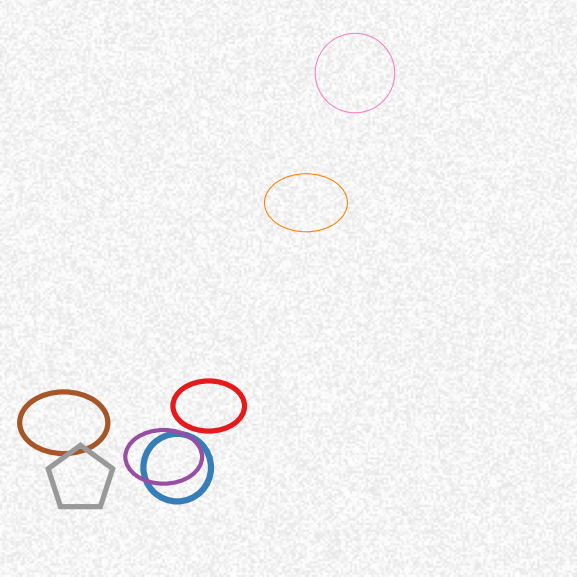[{"shape": "oval", "thickness": 2.5, "radius": 0.31, "center": [0.361, 0.296]}, {"shape": "circle", "thickness": 3, "radius": 0.29, "center": [0.307, 0.189]}, {"shape": "oval", "thickness": 2, "radius": 0.33, "center": [0.283, 0.208]}, {"shape": "oval", "thickness": 0.5, "radius": 0.36, "center": [0.53, 0.648]}, {"shape": "oval", "thickness": 2.5, "radius": 0.38, "center": [0.11, 0.267]}, {"shape": "circle", "thickness": 0.5, "radius": 0.34, "center": [0.615, 0.873]}, {"shape": "pentagon", "thickness": 2.5, "radius": 0.29, "center": [0.139, 0.169]}]